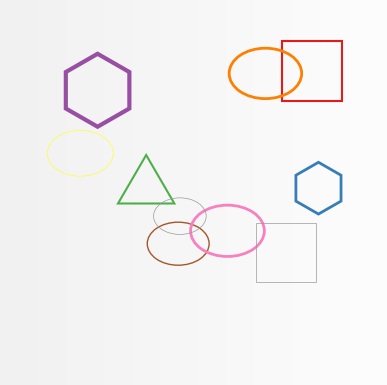[{"shape": "square", "thickness": 1.5, "radius": 0.39, "center": [0.804, 0.816]}, {"shape": "hexagon", "thickness": 2, "radius": 0.34, "center": [0.822, 0.511]}, {"shape": "triangle", "thickness": 1.5, "radius": 0.42, "center": [0.377, 0.513]}, {"shape": "hexagon", "thickness": 3, "radius": 0.47, "center": [0.252, 0.766]}, {"shape": "oval", "thickness": 2, "radius": 0.47, "center": [0.685, 0.809]}, {"shape": "oval", "thickness": 0.5, "radius": 0.43, "center": [0.207, 0.602]}, {"shape": "oval", "thickness": 1, "radius": 0.4, "center": [0.46, 0.367]}, {"shape": "oval", "thickness": 2, "radius": 0.48, "center": [0.587, 0.4]}, {"shape": "oval", "thickness": 0.5, "radius": 0.34, "center": [0.464, 0.439]}, {"shape": "square", "thickness": 0.5, "radius": 0.39, "center": [0.738, 0.345]}]